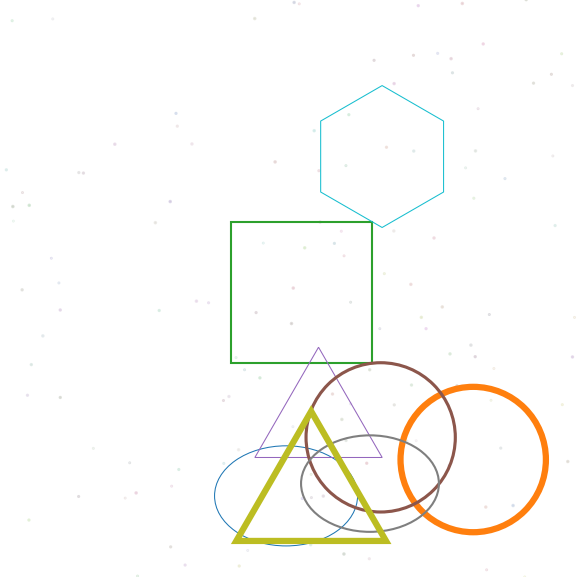[{"shape": "oval", "thickness": 0.5, "radius": 0.62, "center": [0.495, 0.14]}, {"shape": "circle", "thickness": 3, "radius": 0.63, "center": [0.819, 0.203]}, {"shape": "square", "thickness": 1, "radius": 0.61, "center": [0.522, 0.493]}, {"shape": "triangle", "thickness": 0.5, "radius": 0.64, "center": [0.552, 0.271]}, {"shape": "circle", "thickness": 1.5, "radius": 0.65, "center": [0.659, 0.242]}, {"shape": "oval", "thickness": 1, "radius": 0.6, "center": [0.641, 0.162]}, {"shape": "triangle", "thickness": 3, "radius": 0.75, "center": [0.539, 0.137]}, {"shape": "hexagon", "thickness": 0.5, "radius": 0.61, "center": [0.662, 0.728]}]